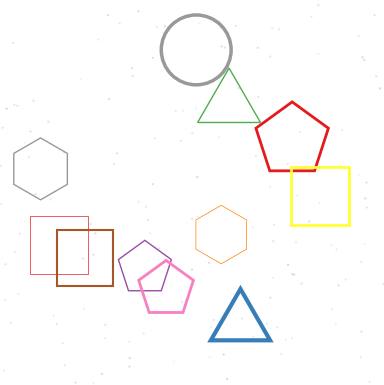[{"shape": "square", "thickness": 0.5, "radius": 0.38, "center": [0.153, 0.364]}, {"shape": "pentagon", "thickness": 2, "radius": 0.49, "center": [0.759, 0.636]}, {"shape": "triangle", "thickness": 3, "radius": 0.44, "center": [0.625, 0.16]}, {"shape": "triangle", "thickness": 1, "radius": 0.47, "center": [0.595, 0.729]}, {"shape": "pentagon", "thickness": 1, "radius": 0.36, "center": [0.376, 0.303]}, {"shape": "hexagon", "thickness": 0.5, "radius": 0.38, "center": [0.575, 0.391]}, {"shape": "square", "thickness": 2, "radius": 0.38, "center": [0.832, 0.49]}, {"shape": "square", "thickness": 1.5, "radius": 0.36, "center": [0.221, 0.329]}, {"shape": "pentagon", "thickness": 2, "radius": 0.37, "center": [0.431, 0.249]}, {"shape": "hexagon", "thickness": 1, "radius": 0.4, "center": [0.105, 0.561]}, {"shape": "circle", "thickness": 2.5, "radius": 0.45, "center": [0.51, 0.87]}]